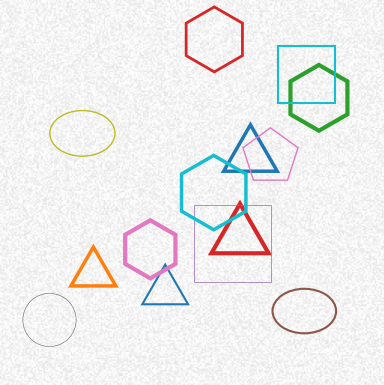[{"shape": "triangle", "thickness": 1.5, "radius": 0.34, "center": [0.429, 0.244]}, {"shape": "triangle", "thickness": 2.5, "radius": 0.4, "center": [0.651, 0.595]}, {"shape": "triangle", "thickness": 2.5, "radius": 0.34, "center": [0.243, 0.291]}, {"shape": "hexagon", "thickness": 3, "radius": 0.43, "center": [0.828, 0.746]}, {"shape": "hexagon", "thickness": 2, "radius": 0.42, "center": [0.557, 0.898]}, {"shape": "triangle", "thickness": 3, "radius": 0.43, "center": [0.623, 0.385]}, {"shape": "square", "thickness": 0.5, "radius": 0.5, "center": [0.603, 0.367]}, {"shape": "oval", "thickness": 1.5, "radius": 0.41, "center": [0.79, 0.192]}, {"shape": "pentagon", "thickness": 1, "radius": 0.38, "center": [0.703, 0.593]}, {"shape": "hexagon", "thickness": 3, "radius": 0.38, "center": [0.39, 0.352]}, {"shape": "circle", "thickness": 0.5, "radius": 0.35, "center": [0.129, 0.169]}, {"shape": "oval", "thickness": 1, "radius": 0.42, "center": [0.214, 0.654]}, {"shape": "square", "thickness": 1.5, "radius": 0.37, "center": [0.796, 0.806]}, {"shape": "hexagon", "thickness": 2.5, "radius": 0.48, "center": [0.555, 0.5]}]